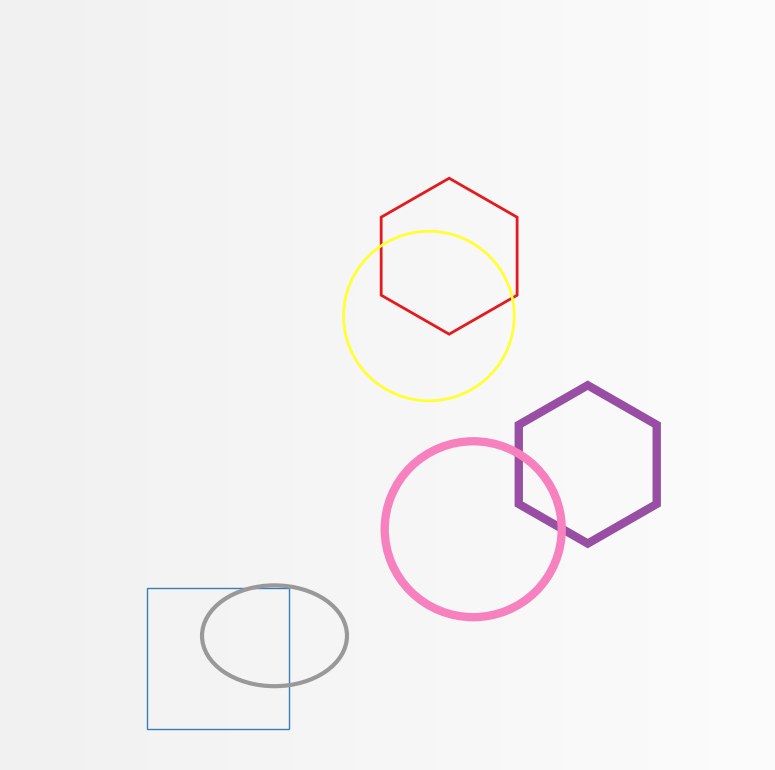[{"shape": "hexagon", "thickness": 1, "radius": 0.51, "center": [0.58, 0.667]}, {"shape": "square", "thickness": 0.5, "radius": 0.46, "center": [0.281, 0.145]}, {"shape": "hexagon", "thickness": 3, "radius": 0.51, "center": [0.758, 0.397]}, {"shape": "circle", "thickness": 1, "radius": 0.55, "center": [0.553, 0.59]}, {"shape": "circle", "thickness": 3, "radius": 0.57, "center": [0.611, 0.313]}, {"shape": "oval", "thickness": 1.5, "radius": 0.47, "center": [0.354, 0.174]}]